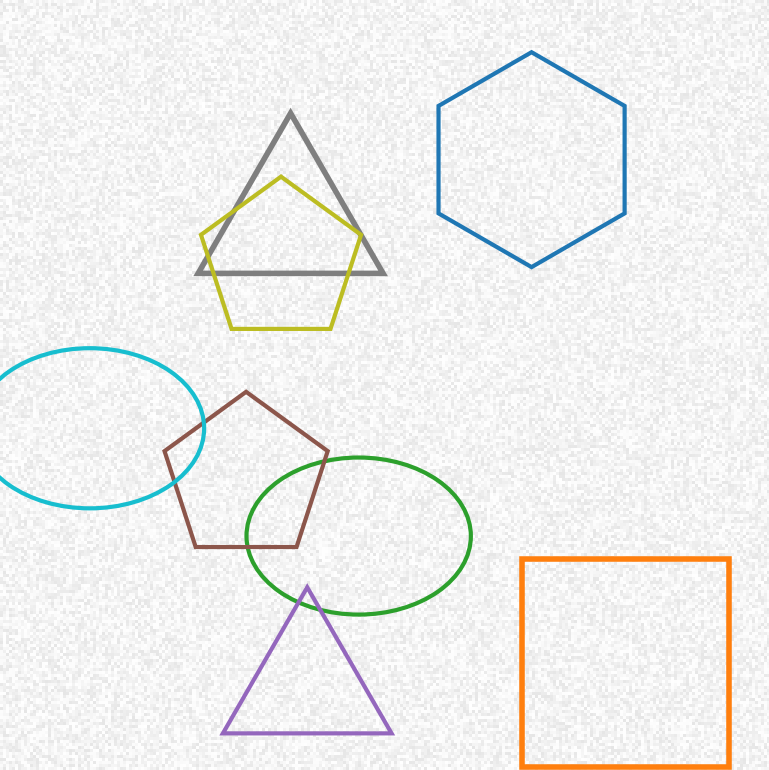[{"shape": "hexagon", "thickness": 1.5, "radius": 0.7, "center": [0.69, 0.793]}, {"shape": "square", "thickness": 2, "radius": 0.67, "center": [0.812, 0.139]}, {"shape": "oval", "thickness": 1.5, "radius": 0.73, "center": [0.466, 0.304]}, {"shape": "triangle", "thickness": 1.5, "radius": 0.63, "center": [0.399, 0.111]}, {"shape": "pentagon", "thickness": 1.5, "radius": 0.56, "center": [0.32, 0.38]}, {"shape": "triangle", "thickness": 2, "radius": 0.69, "center": [0.377, 0.714]}, {"shape": "pentagon", "thickness": 1.5, "radius": 0.55, "center": [0.365, 0.661]}, {"shape": "oval", "thickness": 1.5, "radius": 0.74, "center": [0.117, 0.444]}]